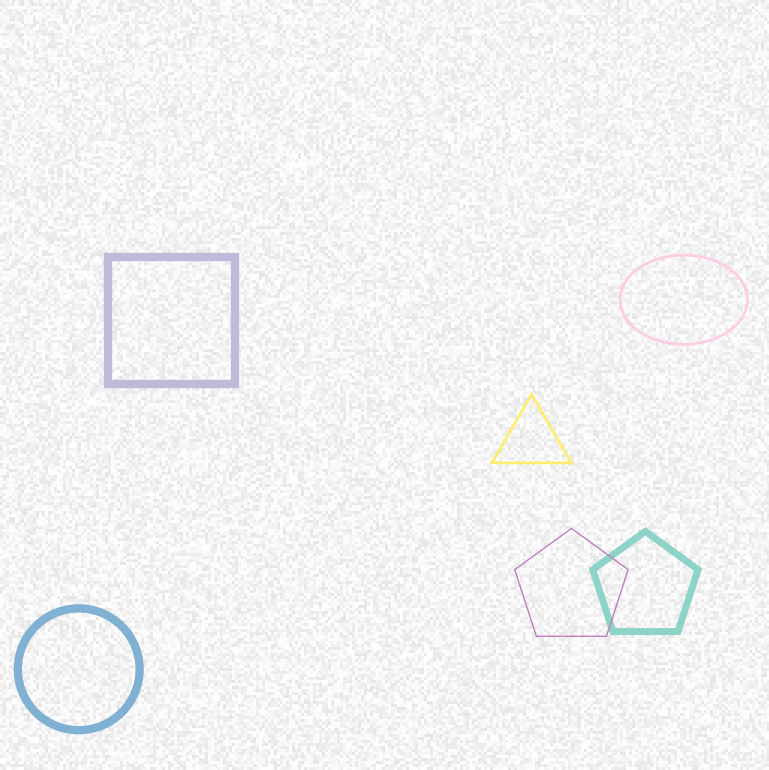[{"shape": "pentagon", "thickness": 2.5, "radius": 0.36, "center": [0.838, 0.238]}, {"shape": "square", "thickness": 3, "radius": 0.41, "center": [0.222, 0.584]}, {"shape": "circle", "thickness": 3, "radius": 0.4, "center": [0.102, 0.131]}, {"shape": "oval", "thickness": 1, "radius": 0.41, "center": [0.888, 0.611]}, {"shape": "pentagon", "thickness": 0.5, "radius": 0.39, "center": [0.742, 0.236]}, {"shape": "triangle", "thickness": 1, "radius": 0.3, "center": [0.69, 0.429]}]